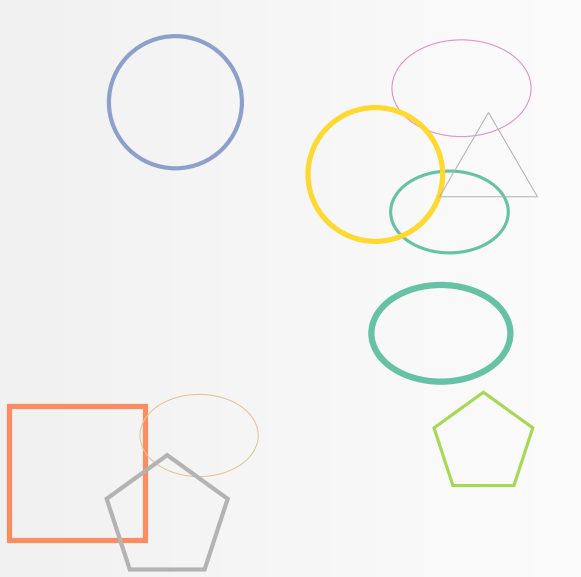[{"shape": "oval", "thickness": 1.5, "radius": 0.51, "center": [0.773, 0.632]}, {"shape": "oval", "thickness": 3, "radius": 0.6, "center": [0.759, 0.422]}, {"shape": "square", "thickness": 2.5, "radius": 0.58, "center": [0.132, 0.18]}, {"shape": "circle", "thickness": 2, "radius": 0.57, "center": [0.302, 0.822]}, {"shape": "oval", "thickness": 0.5, "radius": 0.6, "center": [0.794, 0.846]}, {"shape": "pentagon", "thickness": 1.5, "radius": 0.45, "center": [0.832, 0.231]}, {"shape": "circle", "thickness": 2.5, "radius": 0.58, "center": [0.646, 0.697]}, {"shape": "oval", "thickness": 0.5, "radius": 0.51, "center": [0.343, 0.245]}, {"shape": "pentagon", "thickness": 2, "radius": 0.55, "center": [0.288, 0.102]}, {"shape": "triangle", "thickness": 0.5, "radius": 0.49, "center": [0.84, 0.707]}]